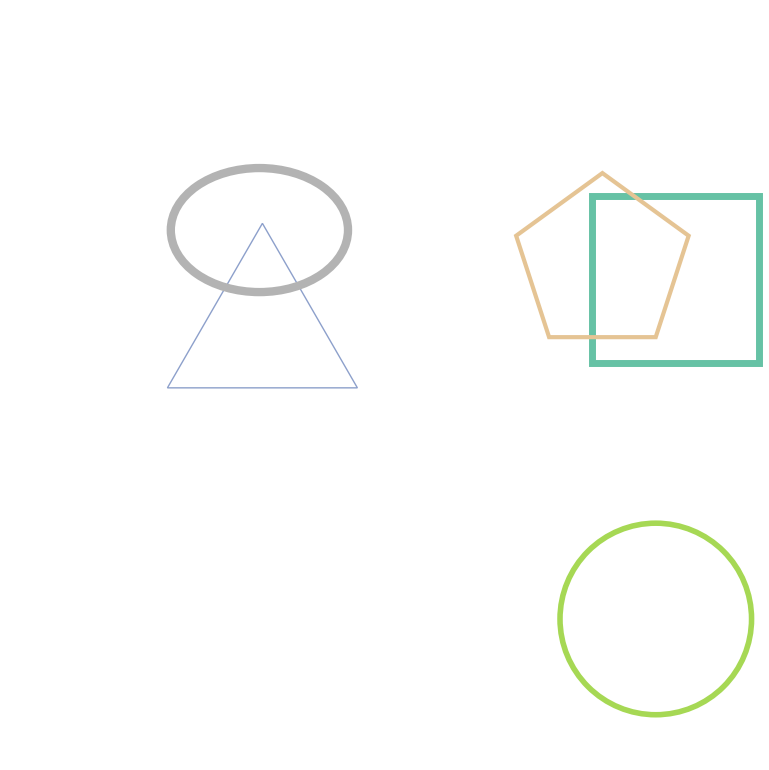[{"shape": "square", "thickness": 2.5, "radius": 0.54, "center": [0.878, 0.637]}, {"shape": "triangle", "thickness": 0.5, "radius": 0.71, "center": [0.341, 0.568]}, {"shape": "circle", "thickness": 2, "radius": 0.62, "center": [0.852, 0.196]}, {"shape": "pentagon", "thickness": 1.5, "radius": 0.59, "center": [0.782, 0.657]}, {"shape": "oval", "thickness": 3, "radius": 0.58, "center": [0.337, 0.701]}]